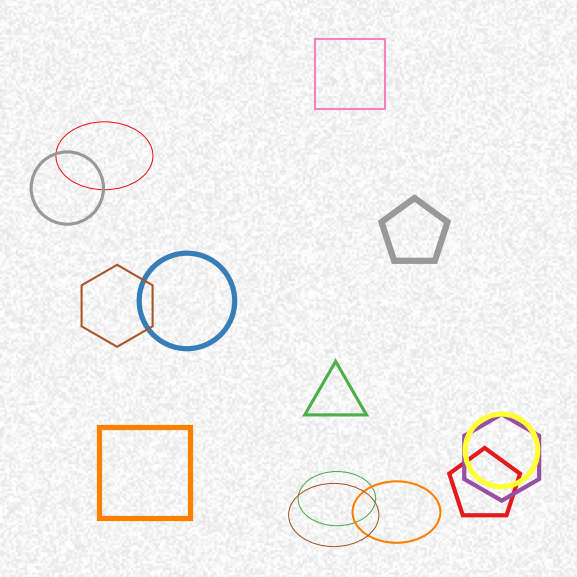[{"shape": "pentagon", "thickness": 2, "radius": 0.32, "center": [0.839, 0.159]}, {"shape": "oval", "thickness": 0.5, "radius": 0.42, "center": [0.181, 0.729]}, {"shape": "circle", "thickness": 2.5, "radius": 0.41, "center": [0.324, 0.478]}, {"shape": "triangle", "thickness": 1.5, "radius": 0.31, "center": [0.581, 0.312]}, {"shape": "oval", "thickness": 0.5, "radius": 0.34, "center": [0.583, 0.136]}, {"shape": "hexagon", "thickness": 2, "radius": 0.37, "center": [0.869, 0.207]}, {"shape": "square", "thickness": 2.5, "radius": 0.4, "center": [0.25, 0.181]}, {"shape": "oval", "thickness": 1, "radius": 0.38, "center": [0.687, 0.112]}, {"shape": "circle", "thickness": 2.5, "radius": 0.31, "center": [0.868, 0.219]}, {"shape": "oval", "thickness": 0.5, "radius": 0.39, "center": [0.578, 0.107]}, {"shape": "hexagon", "thickness": 1, "radius": 0.36, "center": [0.203, 0.47]}, {"shape": "square", "thickness": 1, "radius": 0.31, "center": [0.606, 0.871]}, {"shape": "circle", "thickness": 1.5, "radius": 0.31, "center": [0.117, 0.674]}, {"shape": "pentagon", "thickness": 3, "radius": 0.3, "center": [0.718, 0.596]}]